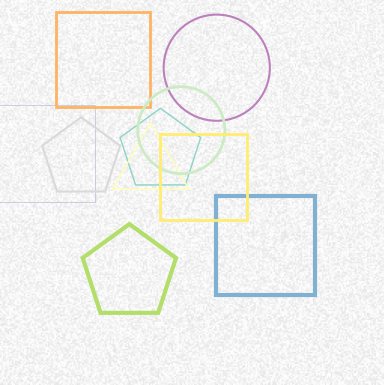[{"shape": "pentagon", "thickness": 1, "radius": 0.55, "center": [0.417, 0.609]}, {"shape": "triangle", "thickness": 1, "radius": 0.57, "center": [0.391, 0.566]}, {"shape": "square", "thickness": 0.5, "radius": 0.63, "center": [0.122, 0.602]}, {"shape": "square", "thickness": 3, "radius": 0.64, "center": [0.69, 0.361]}, {"shape": "square", "thickness": 2, "radius": 0.61, "center": [0.267, 0.846]}, {"shape": "pentagon", "thickness": 3, "radius": 0.64, "center": [0.336, 0.291]}, {"shape": "pentagon", "thickness": 1.5, "radius": 0.53, "center": [0.211, 0.589]}, {"shape": "circle", "thickness": 1.5, "radius": 0.69, "center": [0.563, 0.824]}, {"shape": "circle", "thickness": 2, "radius": 0.57, "center": [0.471, 0.662]}, {"shape": "square", "thickness": 2, "radius": 0.56, "center": [0.529, 0.54]}]